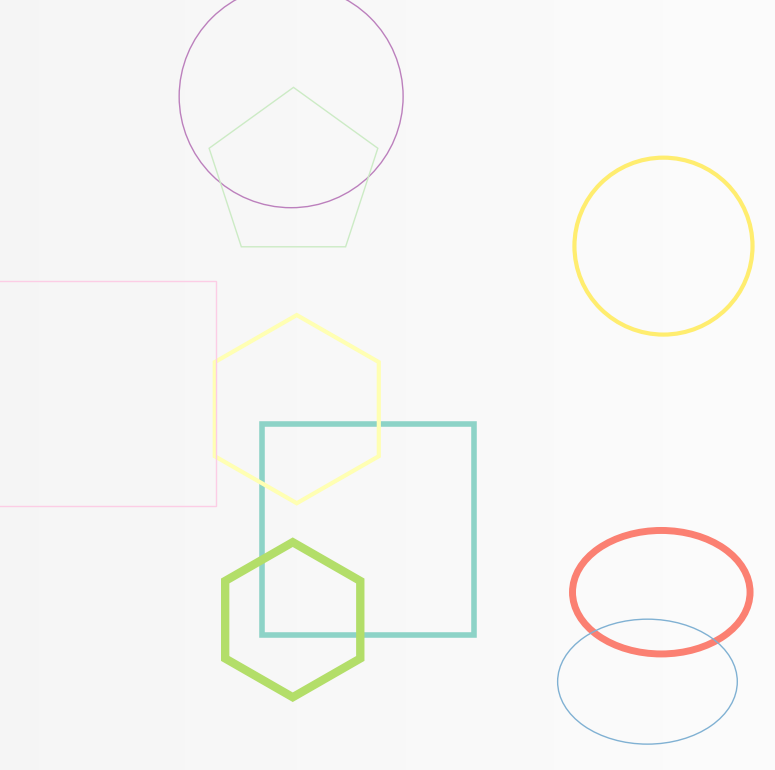[{"shape": "square", "thickness": 2, "radius": 0.68, "center": [0.475, 0.312]}, {"shape": "hexagon", "thickness": 1.5, "radius": 0.61, "center": [0.383, 0.469]}, {"shape": "oval", "thickness": 2.5, "radius": 0.57, "center": [0.853, 0.231]}, {"shape": "oval", "thickness": 0.5, "radius": 0.58, "center": [0.835, 0.115]}, {"shape": "hexagon", "thickness": 3, "radius": 0.5, "center": [0.378, 0.195]}, {"shape": "square", "thickness": 0.5, "radius": 0.73, "center": [0.132, 0.489]}, {"shape": "circle", "thickness": 0.5, "radius": 0.72, "center": [0.376, 0.875]}, {"shape": "pentagon", "thickness": 0.5, "radius": 0.57, "center": [0.379, 0.772]}, {"shape": "circle", "thickness": 1.5, "radius": 0.57, "center": [0.856, 0.68]}]